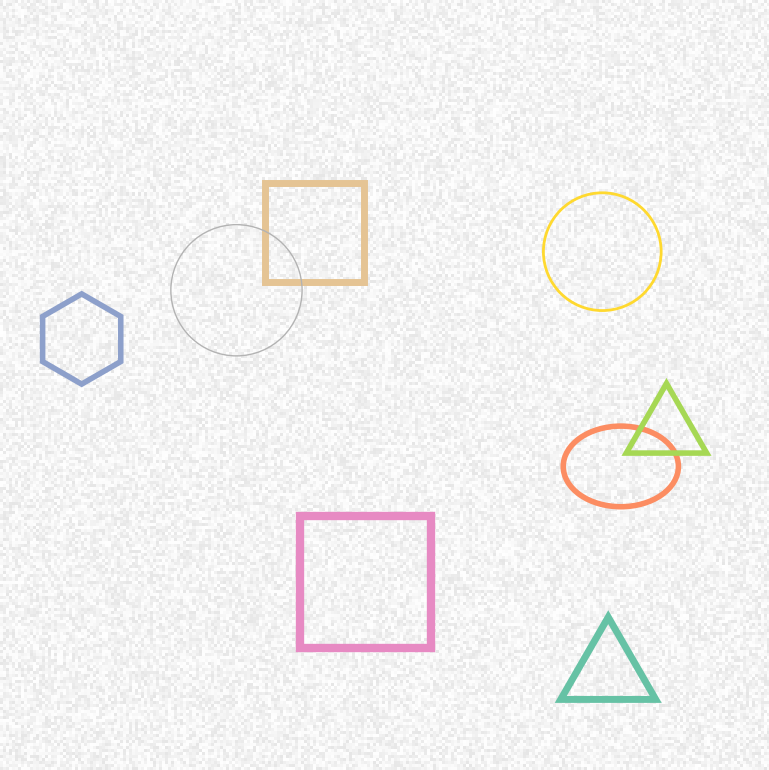[{"shape": "triangle", "thickness": 2.5, "radius": 0.36, "center": [0.79, 0.127]}, {"shape": "oval", "thickness": 2, "radius": 0.37, "center": [0.806, 0.394]}, {"shape": "hexagon", "thickness": 2, "radius": 0.29, "center": [0.106, 0.56]}, {"shape": "square", "thickness": 3, "radius": 0.43, "center": [0.475, 0.244]}, {"shape": "triangle", "thickness": 2, "radius": 0.3, "center": [0.866, 0.442]}, {"shape": "circle", "thickness": 1, "radius": 0.38, "center": [0.782, 0.673]}, {"shape": "square", "thickness": 2.5, "radius": 0.32, "center": [0.408, 0.697]}, {"shape": "circle", "thickness": 0.5, "radius": 0.43, "center": [0.307, 0.623]}]